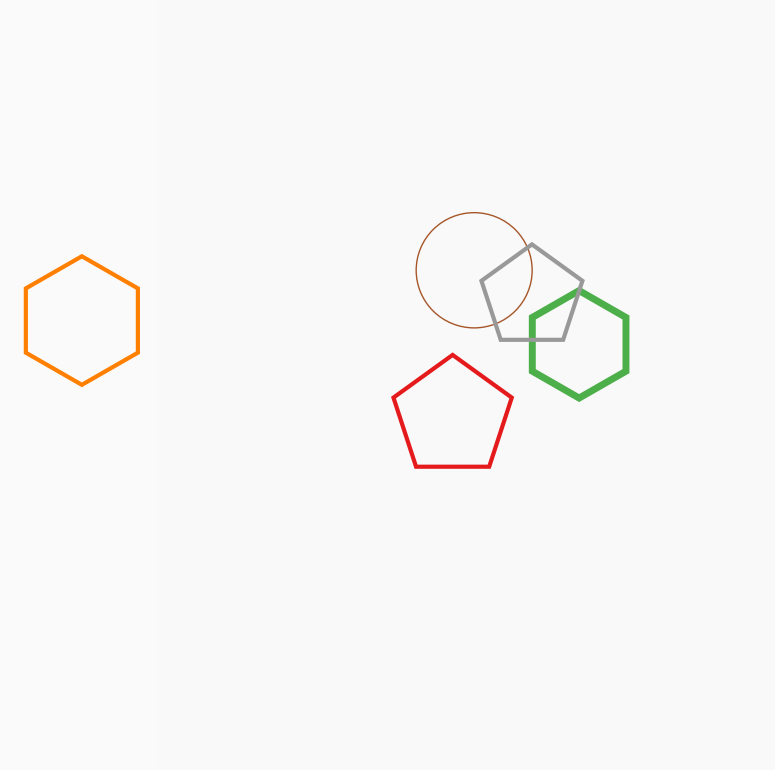[{"shape": "pentagon", "thickness": 1.5, "radius": 0.4, "center": [0.584, 0.459]}, {"shape": "hexagon", "thickness": 2.5, "radius": 0.35, "center": [0.747, 0.553]}, {"shape": "hexagon", "thickness": 1.5, "radius": 0.42, "center": [0.106, 0.584]}, {"shape": "circle", "thickness": 0.5, "radius": 0.37, "center": [0.612, 0.649]}, {"shape": "pentagon", "thickness": 1.5, "radius": 0.34, "center": [0.686, 0.614]}]